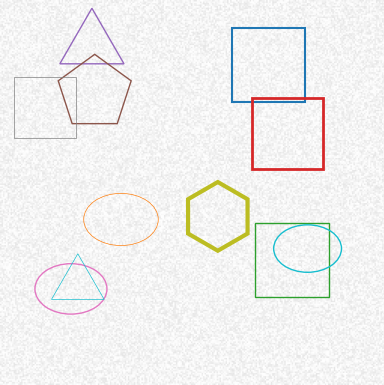[{"shape": "square", "thickness": 1.5, "radius": 0.48, "center": [0.697, 0.831]}, {"shape": "oval", "thickness": 0.5, "radius": 0.48, "center": [0.314, 0.43]}, {"shape": "square", "thickness": 1, "radius": 0.48, "center": [0.759, 0.324]}, {"shape": "square", "thickness": 2, "radius": 0.46, "center": [0.748, 0.654]}, {"shape": "triangle", "thickness": 1, "radius": 0.48, "center": [0.239, 0.882]}, {"shape": "pentagon", "thickness": 1, "radius": 0.5, "center": [0.246, 0.759]}, {"shape": "oval", "thickness": 1, "radius": 0.47, "center": [0.184, 0.25]}, {"shape": "square", "thickness": 0.5, "radius": 0.4, "center": [0.117, 0.721]}, {"shape": "hexagon", "thickness": 3, "radius": 0.45, "center": [0.566, 0.438]}, {"shape": "oval", "thickness": 1, "radius": 0.44, "center": [0.799, 0.354]}, {"shape": "triangle", "thickness": 0.5, "radius": 0.4, "center": [0.202, 0.262]}]